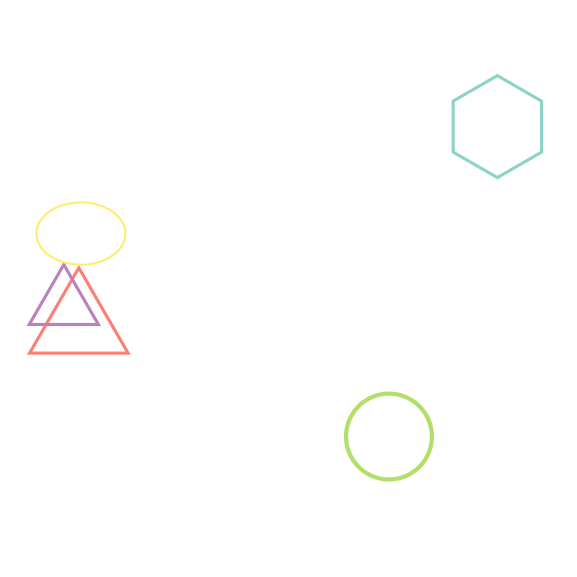[{"shape": "hexagon", "thickness": 1.5, "radius": 0.44, "center": [0.861, 0.78]}, {"shape": "triangle", "thickness": 1.5, "radius": 0.49, "center": [0.137, 0.437]}, {"shape": "circle", "thickness": 2, "radius": 0.37, "center": [0.674, 0.243]}, {"shape": "triangle", "thickness": 1.5, "radius": 0.35, "center": [0.11, 0.472]}, {"shape": "oval", "thickness": 1, "radius": 0.39, "center": [0.14, 0.595]}]